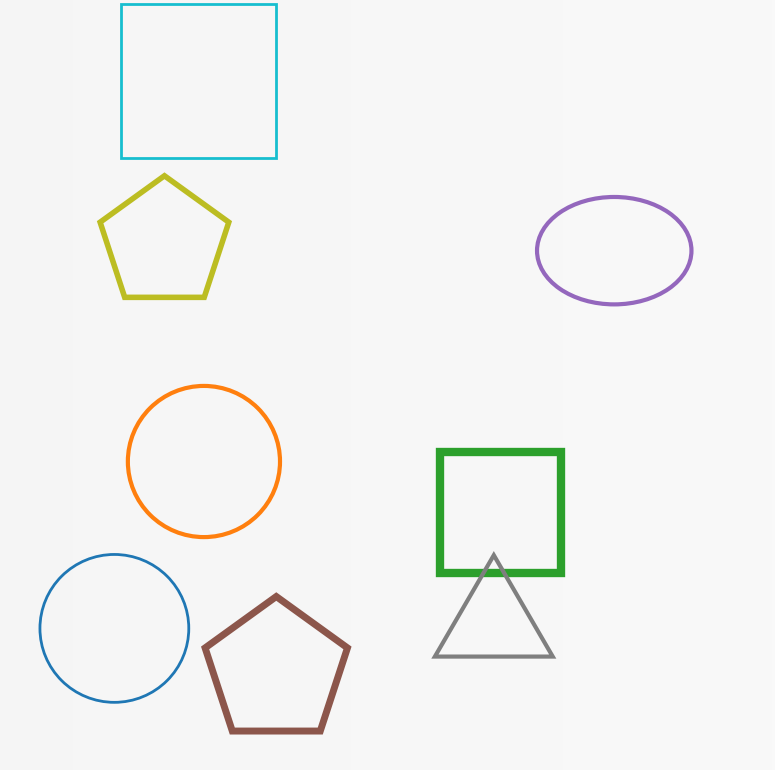[{"shape": "circle", "thickness": 1, "radius": 0.48, "center": [0.148, 0.184]}, {"shape": "circle", "thickness": 1.5, "radius": 0.49, "center": [0.263, 0.401]}, {"shape": "square", "thickness": 3, "radius": 0.39, "center": [0.646, 0.334]}, {"shape": "oval", "thickness": 1.5, "radius": 0.5, "center": [0.793, 0.674]}, {"shape": "pentagon", "thickness": 2.5, "radius": 0.48, "center": [0.356, 0.129]}, {"shape": "triangle", "thickness": 1.5, "radius": 0.44, "center": [0.637, 0.191]}, {"shape": "pentagon", "thickness": 2, "radius": 0.44, "center": [0.212, 0.684]}, {"shape": "square", "thickness": 1, "radius": 0.5, "center": [0.256, 0.895]}]